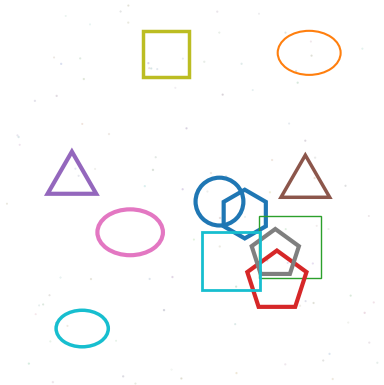[{"shape": "circle", "thickness": 3, "radius": 0.31, "center": [0.57, 0.476]}, {"shape": "hexagon", "thickness": 3, "radius": 0.32, "center": [0.636, 0.444]}, {"shape": "oval", "thickness": 1.5, "radius": 0.41, "center": [0.803, 0.863]}, {"shape": "square", "thickness": 1, "radius": 0.4, "center": [0.754, 0.359]}, {"shape": "pentagon", "thickness": 3, "radius": 0.4, "center": [0.719, 0.268]}, {"shape": "triangle", "thickness": 3, "radius": 0.36, "center": [0.187, 0.533]}, {"shape": "triangle", "thickness": 2.5, "radius": 0.36, "center": [0.793, 0.524]}, {"shape": "oval", "thickness": 3, "radius": 0.43, "center": [0.338, 0.397]}, {"shape": "pentagon", "thickness": 3, "radius": 0.32, "center": [0.715, 0.341]}, {"shape": "square", "thickness": 2.5, "radius": 0.3, "center": [0.431, 0.859]}, {"shape": "square", "thickness": 2, "radius": 0.38, "center": [0.6, 0.322]}, {"shape": "oval", "thickness": 2.5, "radius": 0.34, "center": [0.213, 0.147]}]